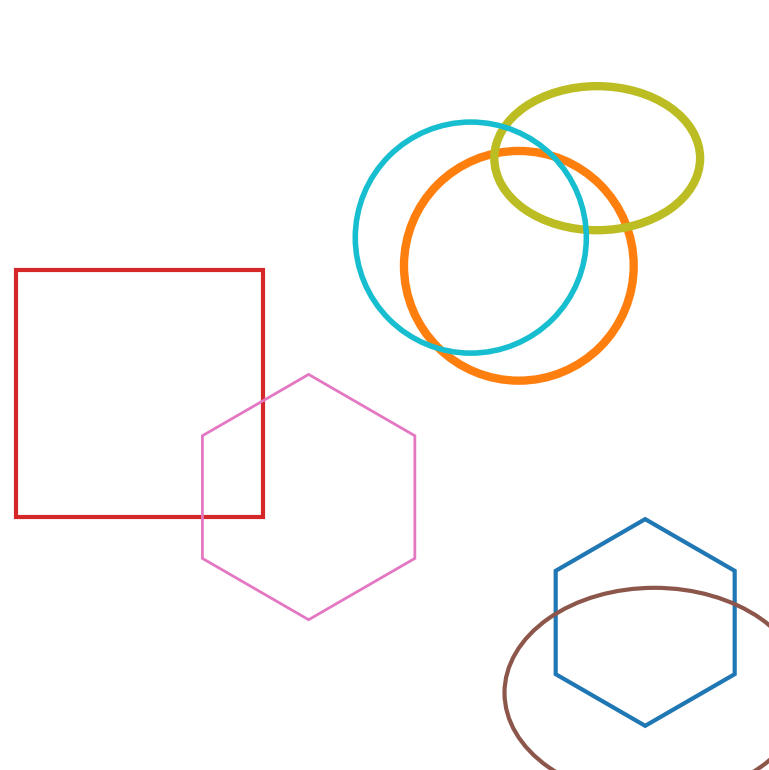[{"shape": "hexagon", "thickness": 1.5, "radius": 0.67, "center": [0.838, 0.192]}, {"shape": "circle", "thickness": 3, "radius": 0.75, "center": [0.674, 0.655]}, {"shape": "square", "thickness": 1.5, "radius": 0.8, "center": [0.182, 0.489]}, {"shape": "oval", "thickness": 1.5, "radius": 0.97, "center": [0.85, 0.1]}, {"shape": "hexagon", "thickness": 1, "radius": 0.8, "center": [0.401, 0.354]}, {"shape": "oval", "thickness": 3, "radius": 0.67, "center": [0.776, 0.795]}, {"shape": "circle", "thickness": 2, "radius": 0.75, "center": [0.611, 0.691]}]